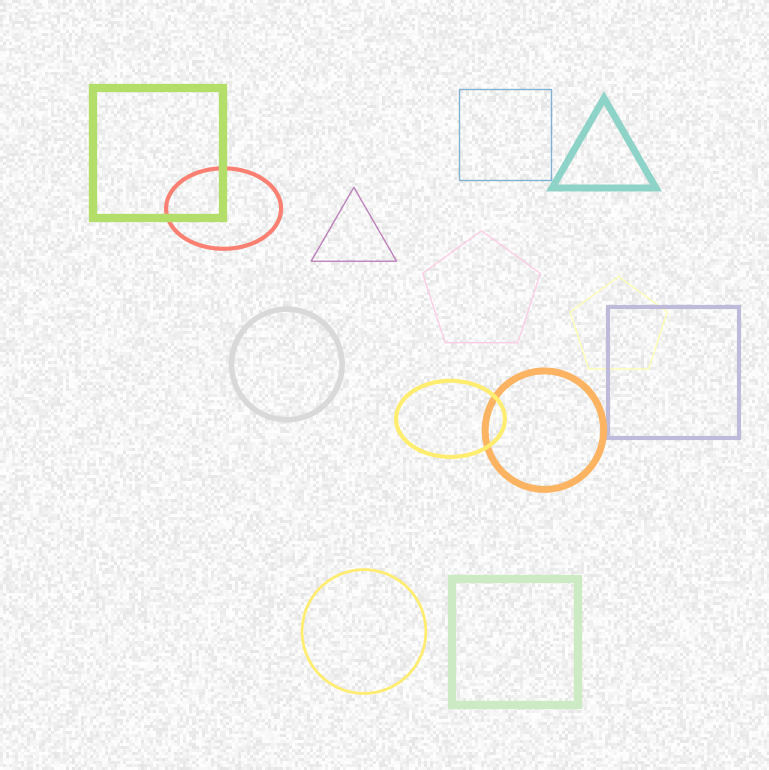[{"shape": "triangle", "thickness": 2.5, "radius": 0.39, "center": [0.784, 0.795]}, {"shape": "pentagon", "thickness": 0.5, "radius": 0.33, "center": [0.803, 0.574]}, {"shape": "square", "thickness": 1.5, "radius": 0.43, "center": [0.875, 0.516]}, {"shape": "oval", "thickness": 1.5, "radius": 0.37, "center": [0.29, 0.729]}, {"shape": "square", "thickness": 0.5, "radius": 0.3, "center": [0.656, 0.825]}, {"shape": "circle", "thickness": 2.5, "radius": 0.38, "center": [0.707, 0.441]}, {"shape": "square", "thickness": 3, "radius": 0.42, "center": [0.205, 0.801]}, {"shape": "pentagon", "thickness": 0.5, "radius": 0.4, "center": [0.625, 0.62]}, {"shape": "circle", "thickness": 2, "radius": 0.36, "center": [0.372, 0.527]}, {"shape": "triangle", "thickness": 0.5, "radius": 0.32, "center": [0.46, 0.693]}, {"shape": "square", "thickness": 3, "radius": 0.41, "center": [0.669, 0.166]}, {"shape": "oval", "thickness": 1.5, "radius": 0.35, "center": [0.585, 0.456]}, {"shape": "circle", "thickness": 1, "radius": 0.4, "center": [0.473, 0.18]}]